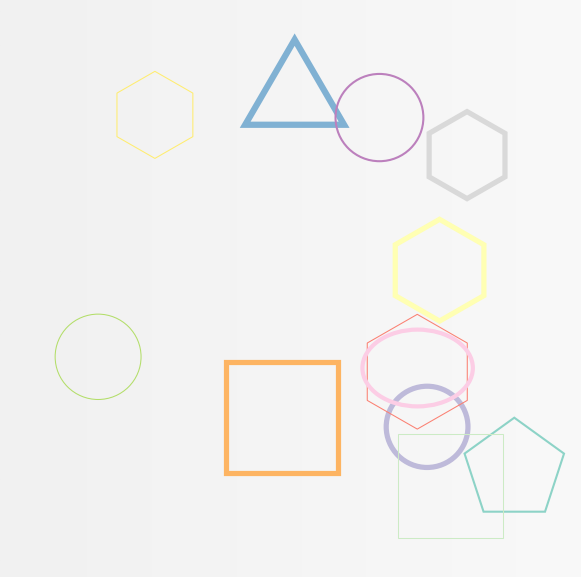[{"shape": "pentagon", "thickness": 1, "radius": 0.45, "center": [0.885, 0.186]}, {"shape": "hexagon", "thickness": 2.5, "radius": 0.44, "center": [0.756, 0.531]}, {"shape": "circle", "thickness": 2.5, "radius": 0.35, "center": [0.735, 0.26]}, {"shape": "hexagon", "thickness": 0.5, "radius": 0.5, "center": [0.718, 0.355]}, {"shape": "triangle", "thickness": 3, "radius": 0.49, "center": [0.507, 0.832]}, {"shape": "square", "thickness": 2.5, "radius": 0.48, "center": [0.485, 0.277]}, {"shape": "circle", "thickness": 0.5, "radius": 0.37, "center": [0.169, 0.381]}, {"shape": "oval", "thickness": 2, "radius": 0.47, "center": [0.719, 0.362]}, {"shape": "hexagon", "thickness": 2.5, "radius": 0.38, "center": [0.804, 0.731]}, {"shape": "circle", "thickness": 1, "radius": 0.38, "center": [0.653, 0.796]}, {"shape": "square", "thickness": 0.5, "radius": 0.45, "center": [0.775, 0.157]}, {"shape": "hexagon", "thickness": 0.5, "radius": 0.38, "center": [0.267, 0.8]}]